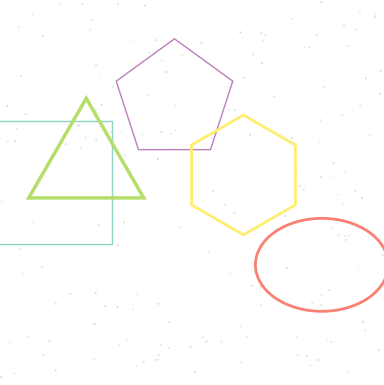[{"shape": "square", "thickness": 1, "radius": 0.8, "center": [0.13, 0.525]}, {"shape": "oval", "thickness": 2, "radius": 0.86, "center": [0.836, 0.312]}, {"shape": "triangle", "thickness": 2.5, "radius": 0.86, "center": [0.224, 0.572]}, {"shape": "pentagon", "thickness": 1, "radius": 0.8, "center": [0.453, 0.74]}, {"shape": "hexagon", "thickness": 2, "radius": 0.78, "center": [0.632, 0.546]}]